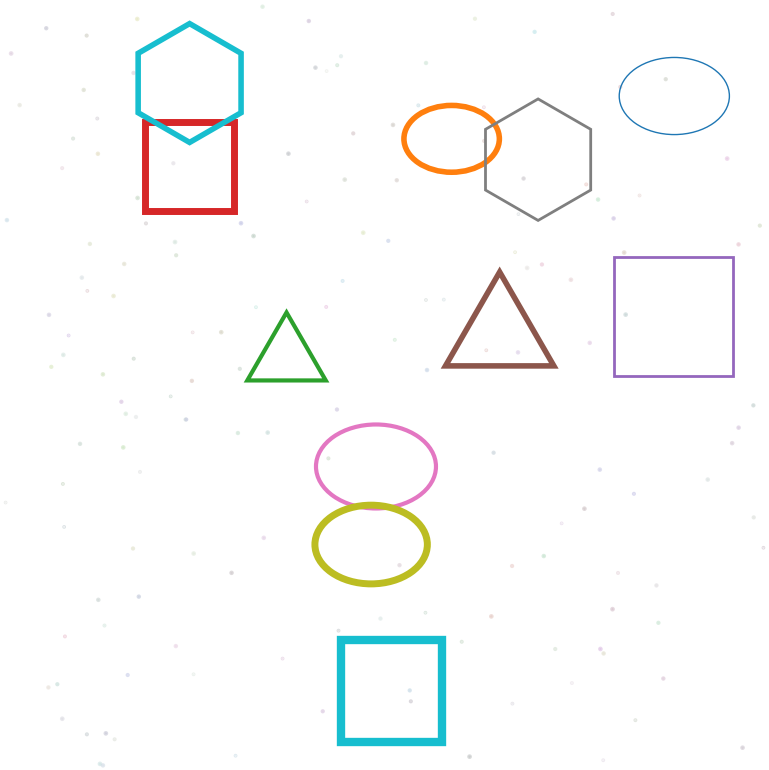[{"shape": "oval", "thickness": 0.5, "radius": 0.36, "center": [0.876, 0.875]}, {"shape": "oval", "thickness": 2, "radius": 0.31, "center": [0.587, 0.82]}, {"shape": "triangle", "thickness": 1.5, "radius": 0.29, "center": [0.372, 0.535]}, {"shape": "square", "thickness": 2.5, "radius": 0.29, "center": [0.246, 0.783]}, {"shape": "square", "thickness": 1, "radius": 0.39, "center": [0.875, 0.589]}, {"shape": "triangle", "thickness": 2, "radius": 0.41, "center": [0.649, 0.565]}, {"shape": "oval", "thickness": 1.5, "radius": 0.39, "center": [0.488, 0.394]}, {"shape": "hexagon", "thickness": 1, "radius": 0.39, "center": [0.699, 0.793]}, {"shape": "oval", "thickness": 2.5, "radius": 0.37, "center": [0.482, 0.293]}, {"shape": "square", "thickness": 3, "radius": 0.33, "center": [0.508, 0.102]}, {"shape": "hexagon", "thickness": 2, "radius": 0.39, "center": [0.246, 0.892]}]